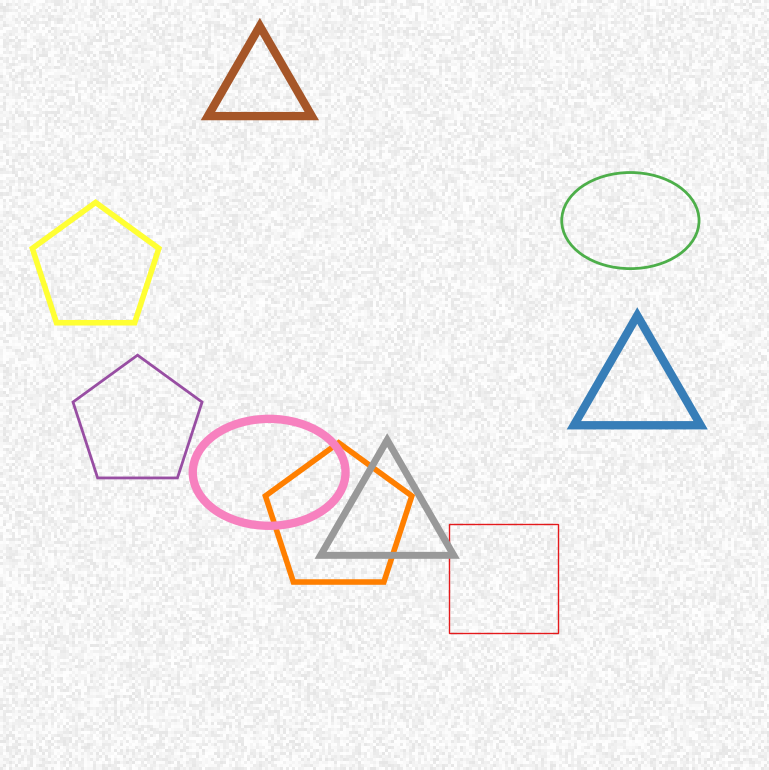[{"shape": "square", "thickness": 0.5, "radius": 0.36, "center": [0.654, 0.248]}, {"shape": "triangle", "thickness": 3, "radius": 0.47, "center": [0.828, 0.495]}, {"shape": "oval", "thickness": 1, "radius": 0.45, "center": [0.819, 0.714]}, {"shape": "pentagon", "thickness": 1, "radius": 0.44, "center": [0.179, 0.451]}, {"shape": "pentagon", "thickness": 2, "radius": 0.5, "center": [0.44, 0.325]}, {"shape": "pentagon", "thickness": 2, "radius": 0.43, "center": [0.124, 0.651]}, {"shape": "triangle", "thickness": 3, "radius": 0.39, "center": [0.337, 0.888]}, {"shape": "oval", "thickness": 3, "radius": 0.5, "center": [0.35, 0.387]}, {"shape": "triangle", "thickness": 2.5, "radius": 0.5, "center": [0.503, 0.329]}]